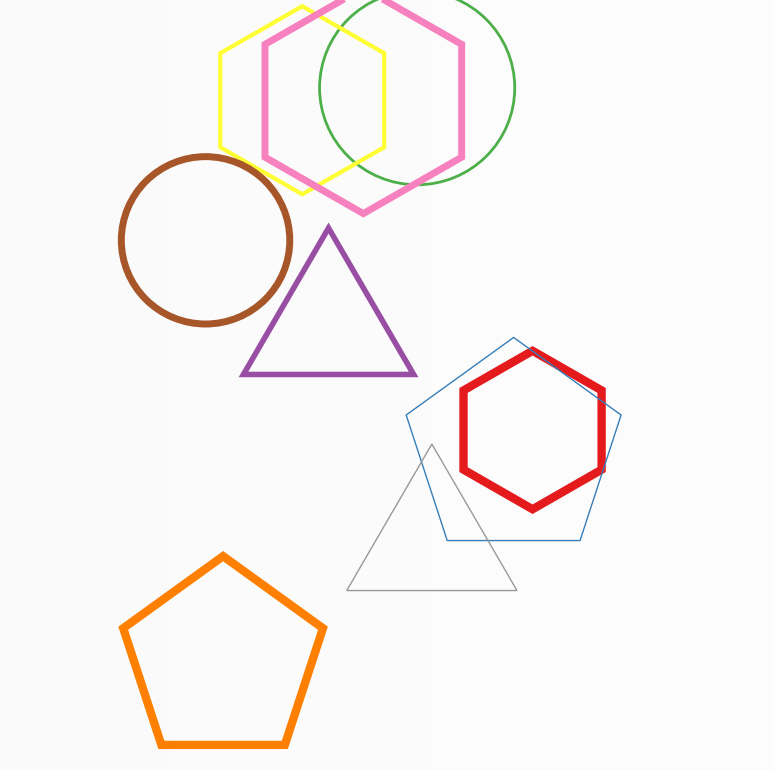[{"shape": "hexagon", "thickness": 3, "radius": 0.51, "center": [0.687, 0.442]}, {"shape": "pentagon", "thickness": 0.5, "radius": 0.73, "center": [0.663, 0.416]}, {"shape": "circle", "thickness": 1, "radius": 0.63, "center": [0.538, 0.886]}, {"shape": "triangle", "thickness": 2, "radius": 0.63, "center": [0.424, 0.577]}, {"shape": "pentagon", "thickness": 3, "radius": 0.68, "center": [0.288, 0.142]}, {"shape": "hexagon", "thickness": 1.5, "radius": 0.61, "center": [0.39, 0.87]}, {"shape": "circle", "thickness": 2.5, "radius": 0.54, "center": [0.265, 0.688]}, {"shape": "hexagon", "thickness": 2.5, "radius": 0.73, "center": [0.469, 0.869]}, {"shape": "triangle", "thickness": 0.5, "radius": 0.63, "center": [0.557, 0.296]}]